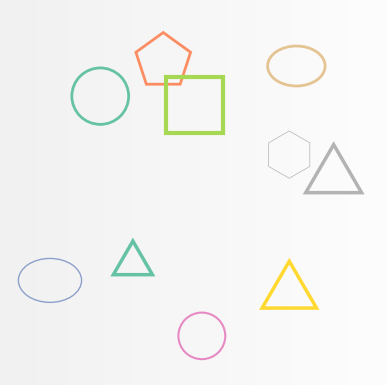[{"shape": "circle", "thickness": 2, "radius": 0.37, "center": [0.259, 0.75]}, {"shape": "triangle", "thickness": 2.5, "radius": 0.29, "center": [0.343, 0.316]}, {"shape": "pentagon", "thickness": 2, "radius": 0.37, "center": [0.421, 0.841]}, {"shape": "oval", "thickness": 1, "radius": 0.41, "center": [0.129, 0.272]}, {"shape": "circle", "thickness": 1.5, "radius": 0.3, "center": [0.521, 0.128]}, {"shape": "square", "thickness": 3, "radius": 0.36, "center": [0.501, 0.727]}, {"shape": "triangle", "thickness": 2.5, "radius": 0.41, "center": [0.747, 0.24]}, {"shape": "oval", "thickness": 2, "radius": 0.37, "center": [0.765, 0.829]}, {"shape": "triangle", "thickness": 2.5, "radius": 0.42, "center": [0.861, 0.541]}, {"shape": "hexagon", "thickness": 0.5, "radius": 0.31, "center": [0.746, 0.598]}]